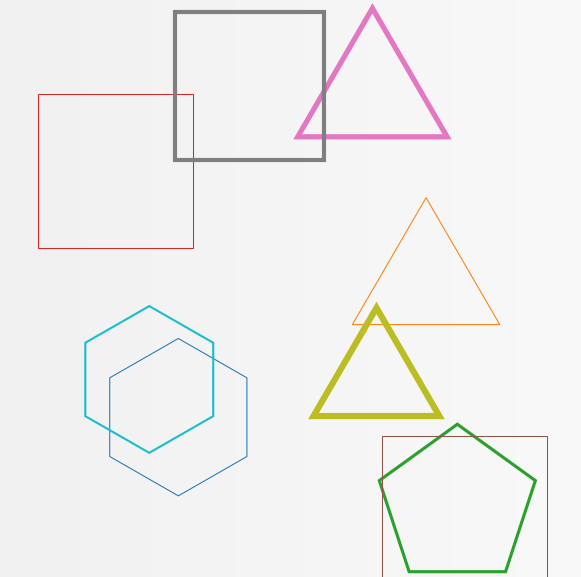[{"shape": "hexagon", "thickness": 0.5, "radius": 0.68, "center": [0.307, 0.277]}, {"shape": "triangle", "thickness": 0.5, "radius": 0.73, "center": [0.733, 0.51]}, {"shape": "pentagon", "thickness": 1.5, "radius": 0.71, "center": [0.787, 0.123]}, {"shape": "square", "thickness": 0.5, "radius": 0.67, "center": [0.199, 0.703]}, {"shape": "square", "thickness": 0.5, "radius": 0.71, "center": [0.8, 0.103]}, {"shape": "triangle", "thickness": 2.5, "radius": 0.74, "center": [0.641, 0.836]}, {"shape": "square", "thickness": 2, "radius": 0.64, "center": [0.429, 0.85]}, {"shape": "triangle", "thickness": 3, "radius": 0.62, "center": [0.648, 0.341]}, {"shape": "hexagon", "thickness": 1, "radius": 0.64, "center": [0.257, 0.342]}]